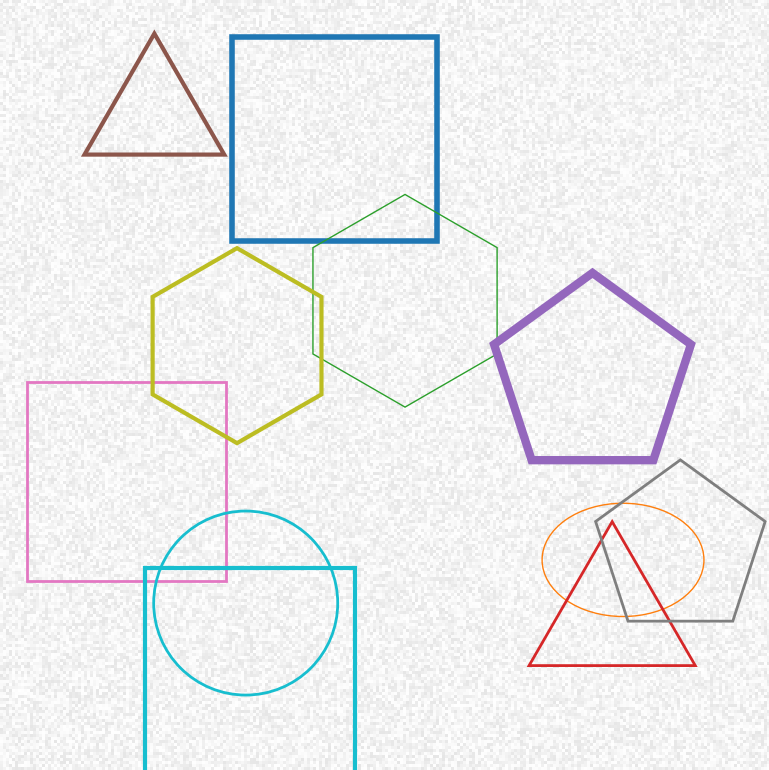[{"shape": "square", "thickness": 2, "radius": 0.66, "center": [0.434, 0.82]}, {"shape": "oval", "thickness": 0.5, "radius": 0.53, "center": [0.809, 0.273]}, {"shape": "hexagon", "thickness": 0.5, "radius": 0.69, "center": [0.526, 0.609]}, {"shape": "triangle", "thickness": 1, "radius": 0.62, "center": [0.795, 0.198]}, {"shape": "pentagon", "thickness": 3, "radius": 0.67, "center": [0.769, 0.511]}, {"shape": "triangle", "thickness": 1.5, "radius": 0.52, "center": [0.2, 0.852]}, {"shape": "square", "thickness": 1, "radius": 0.65, "center": [0.165, 0.375]}, {"shape": "pentagon", "thickness": 1, "radius": 0.58, "center": [0.884, 0.287]}, {"shape": "hexagon", "thickness": 1.5, "radius": 0.63, "center": [0.308, 0.551]}, {"shape": "circle", "thickness": 1, "radius": 0.6, "center": [0.319, 0.217]}, {"shape": "square", "thickness": 1.5, "radius": 0.68, "center": [0.325, 0.126]}]